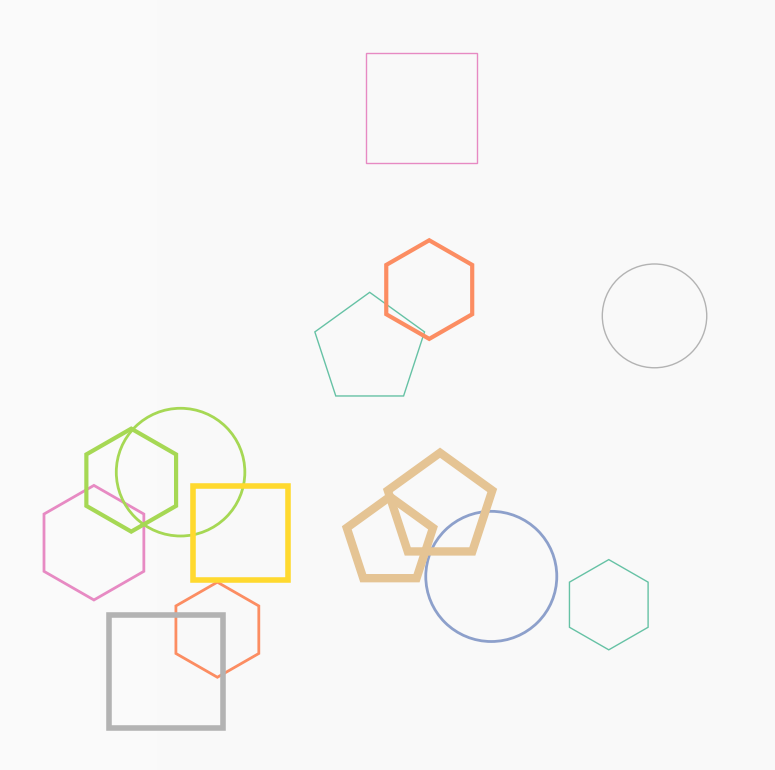[{"shape": "pentagon", "thickness": 0.5, "radius": 0.37, "center": [0.477, 0.546]}, {"shape": "hexagon", "thickness": 0.5, "radius": 0.29, "center": [0.786, 0.215]}, {"shape": "hexagon", "thickness": 1.5, "radius": 0.32, "center": [0.554, 0.624]}, {"shape": "hexagon", "thickness": 1, "radius": 0.31, "center": [0.28, 0.182]}, {"shape": "circle", "thickness": 1, "radius": 0.42, "center": [0.634, 0.251]}, {"shape": "square", "thickness": 0.5, "radius": 0.36, "center": [0.544, 0.86]}, {"shape": "hexagon", "thickness": 1, "radius": 0.37, "center": [0.121, 0.295]}, {"shape": "hexagon", "thickness": 1.5, "radius": 0.33, "center": [0.169, 0.376]}, {"shape": "circle", "thickness": 1, "radius": 0.41, "center": [0.233, 0.387]}, {"shape": "square", "thickness": 2, "radius": 0.31, "center": [0.31, 0.308]}, {"shape": "pentagon", "thickness": 3, "radius": 0.29, "center": [0.503, 0.296]}, {"shape": "pentagon", "thickness": 3, "radius": 0.35, "center": [0.568, 0.341]}, {"shape": "square", "thickness": 2, "radius": 0.37, "center": [0.214, 0.128]}, {"shape": "circle", "thickness": 0.5, "radius": 0.34, "center": [0.845, 0.59]}]